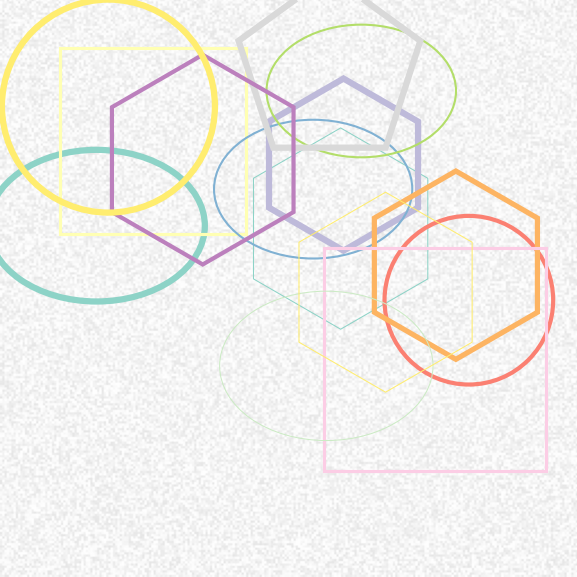[{"shape": "oval", "thickness": 3, "radius": 0.94, "center": [0.167, 0.608]}, {"shape": "hexagon", "thickness": 0.5, "radius": 0.87, "center": [0.59, 0.603]}, {"shape": "square", "thickness": 1.5, "radius": 0.81, "center": [0.265, 0.755]}, {"shape": "hexagon", "thickness": 3, "radius": 0.74, "center": [0.595, 0.714]}, {"shape": "circle", "thickness": 2, "radius": 0.73, "center": [0.812, 0.479]}, {"shape": "oval", "thickness": 1, "radius": 0.86, "center": [0.542, 0.672]}, {"shape": "hexagon", "thickness": 2.5, "radius": 0.82, "center": [0.789, 0.54]}, {"shape": "oval", "thickness": 1, "radius": 0.82, "center": [0.626, 0.842]}, {"shape": "square", "thickness": 1.5, "radius": 0.96, "center": [0.753, 0.377]}, {"shape": "pentagon", "thickness": 3, "radius": 0.83, "center": [0.57, 0.877]}, {"shape": "hexagon", "thickness": 2, "radius": 0.91, "center": [0.351, 0.723]}, {"shape": "oval", "thickness": 0.5, "radius": 0.92, "center": [0.565, 0.366]}, {"shape": "circle", "thickness": 3, "radius": 0.92, "center": [0.188, 0.815]}, {"shape": "hexagon", "thickness": 0.5, "radius": 0.87, "center": [0.668, 0.493]}]